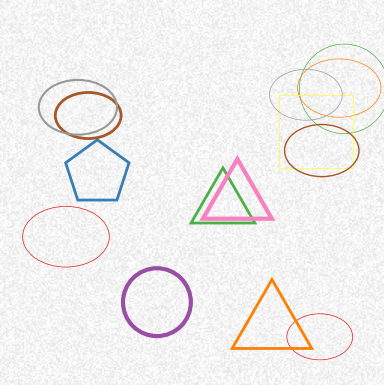[{"shape": "oval", "thickness": 0.5, "radius": 0.43, "center": [0.831, 0.125]}, {"shape": "oval", "thickness": 0.5, "radius": 0.56, "center": [0.171, 0.385]}, {"shape": "pentagon", "thickness": 2, "radius": 0.43, "center": [0.253, 0.55]}, {"shape": "triangle", "thickness": 2, "radius": 0.48, "center": [0.579, 0.468]}, {"shape": "circle", "thickness": 0.5, "radius": 0.58, "center": [0.894, 0.769]}, {"shape": "circle", "thickness": 3, "radius": 0.44, "center": [0.408, 0.215]}, {"shape": "triangle", "thickness": 2, "radius": 0.6, "center": [0.706, 0.155]}, {"shape": "oval", "thickness": 0.5, "radius": 0.54, "center": [0.881, 0.771]}, {"shape": "square", "thickness": 0.5, "radius": 0.48, "center": [0.821, 0.658]}, {"shape": "oval", "thickness": 1, "radius": 0.48, "center": [0.836, 0.609]}, {"shape": "oval", "thickness": 2, "radius": 0.43, "center": [0.229, 0.7]}, {"shape": "triangle", "thickness": 3, "radius": 0.52, "center": [0.617, 0.484]}, {"shape": "oval", "thickness": 1.5, "radius": 0.51, "center": [0.202, 0.721]}, {"shape": "oval", "thickness": 0.5, "radius": 0.47, "center": [0.795, 0.754]}]